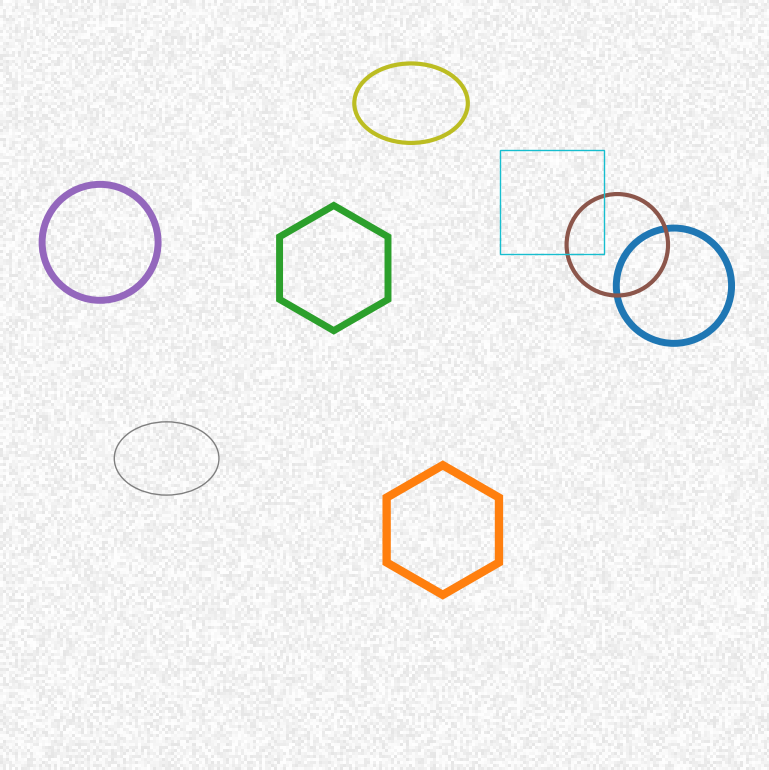[{"shape": "circle", "thickness": 2.5, "radius": 0.37, "center": [0.875, 0.629]}, {"shape": "hexagon", "thickness": 3, "radius": 0.42, "center": [0.575, 0.312]}, {"shape": "hexagon", "thickness": 2.5, "radius": 0.41, "center": [0.433, 0.652]}, {"shape": "circle", "thickness": 2.5, "radius": 0.38, "center": [0.13, 0.685]}, {"shape": "circle", "thickness": 1.5, "radius": 0.33, "center": [0.802, 0.682]}, {"shape": "oval", "thickness": 0.5, "radius": 0.34, "center": [0.216, 0.405]}, {"shape": "oval", "thickness": 1.5, "radius": 0.37, "center": [0.534, 0.866]}, {"shape": "square", "thickness": 0.5, "radius": 0.34, "center": [0.717, 0.738]}]